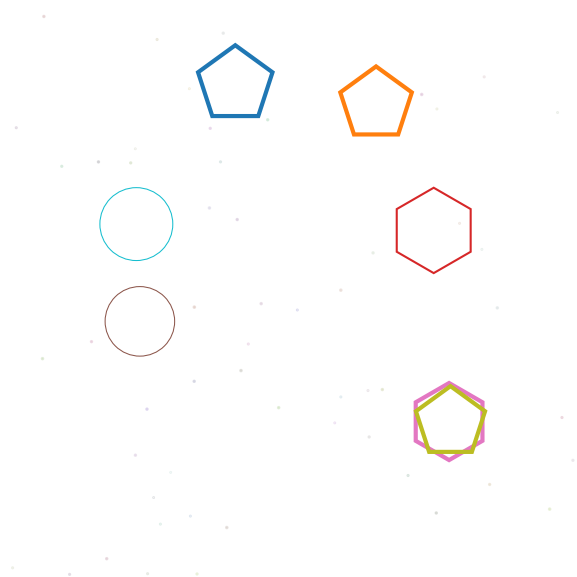[{"shape": "pentagon", "thickness": 2, "radius": 0.34, "center": [0.407, 0.853]}, {"shape": "pentagon", "thickness": 2, "radius": 0.33, "center": [0.651, 0.819]}, {"shape": "hexagon", "thickness": 1, "radius": 0.37, "center": [0.751, 0.6]}, {"shape": "circle", "thickness": 0.5, "radius": 0.3, "center": [0.242, 0.443]}, {"shape": "hexagon", "thickness": 2, "radius": 0.33, "center": [0.778, 0.269]}, {"shape": "pentagon", "thickness": 2, "radius": 0.31, "center": [0.78, 0.268]}, {"shape": "circle", "thickness": 0.5, "radius": 0.32, "center": [0.236, 0.611]}]